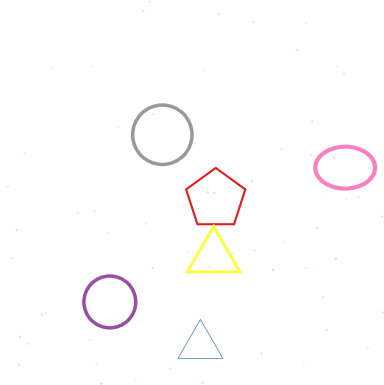[{"shape": "pentagon", "thickness": 1.5, "radius": 0.4, "center": [0.56, 0.483]}, {"shape": "triangle", "thickness": 0.5, "radius": 0.34, "center": [0.521, 0.103]}, {"shape": "circle", "thickness": 2.5, "radius": 0.34, "center": [0.285, 0.216]}, {"shape": "triangle", "thickness": 2, "radius": 0.39, "center": [0.555, 0.333]}, {"shape": "oval", "thickness": 3, "radius": 0.39, "center": [0.897, 0.565]}, {"shape": "circle", "thickness": 2.5, "radius": 0.39, "center": [0.422, 0.65]}]